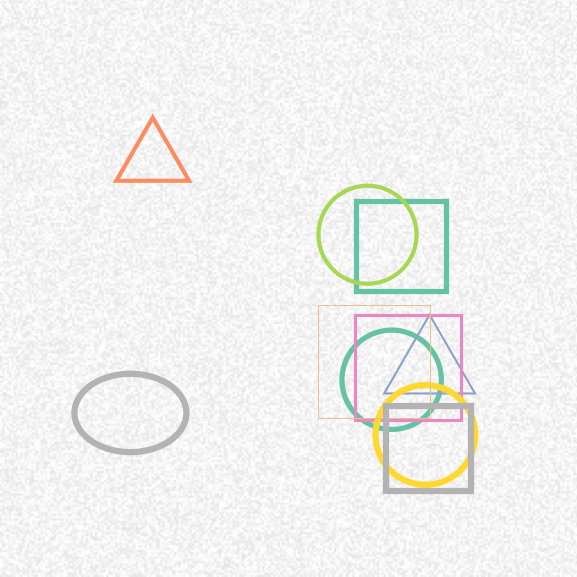[{"shape": "square", "thickness": 2.5, "radius": 0.39, "center": [0.694, 0.572]}, {"shape": "circle", "thickness": 2.5, "radius": 0.43, "center": [0.678, 0.342]}, {"shape": "triangle", "thickness": 2, "radius": 0.36, "center": [0.264, 0.723]}, {"shape": "triangle", "thickness": 1, "radius": 0.45, "center": [0.744, 0.363]}, {"shape": "square", "thickness": 1.5, "radius": 0.46, "center": [0.707, 0.363]}, {"shape": "circle", "thickness": 2, "radius": 0.42, "center": [0.636, 0.593]}, {"shape": "circle", "thickness": 3, "radius": 0.43, "center": [0.737, 0.246]}, {"shape": "square", "thickness": 0.5, "radius": 0.49, "center": [0.648, 0.373]}, {"shape": "oval", "thickness": 3, "radius": 0.48, "center": [0.226, 0.284]}, {"shape": "square", "thickness": 3, "radius": 0.37, "center": [0.742, 0.222]}]